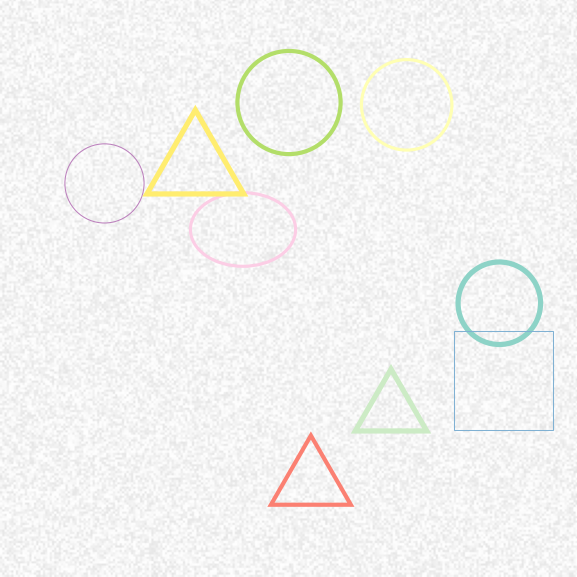[{"shape": "circle", "thickness": 2.5, "radius": 0.36, "center": [0.865, 0.474]}, {"shape": "circle", "thickness": 1.5, "radius": 0.39, "center": [0.704, 0.818]}, {"shape": "triangle", "thickness": 2, "radius": 0.4, "center": [0.538, 0.165]}, {"shape": "square", "thickness": 0.5, "radius": 0.43, "center": [0.872, 0.34]}, {"shape": "circle", "thickness": 2, "radius": 0.45, "center": [0.5, 0.822]}, {"shape": "oval", "thickness": 1.5, "radius": 0.46, "center": [0.421, 0.602]}, {"shape": "circle", "thickness": 0.5, "radius": 0.34, "center": [0.181, 0.682]}, {"shape": "triangle", "thickness": 2.5, "radius": 0.36, "center": [0.677, 0.289]}, {"shape": "triangle", "thickness": 2.5, "radius": 0.48, "center": [0.338, 0.712]}]